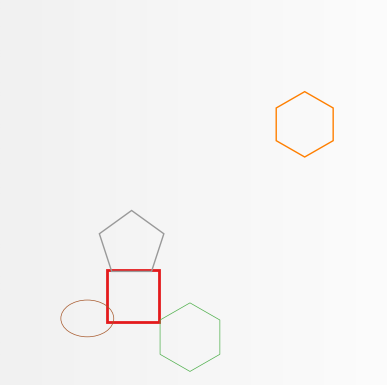[{"shape": "square", "thickness": 2, "radius": 0.34, "center": [0.343, 0.231]}, {"shape": "hexagon", "thickness": 0.5, "radius": 0.45, "center": [0.49, 0.124]}, {"shape": "hexagon", "thickness": 1, "radius": 0.42, "center": [0.786, 0.677]}, {"shape": "oval", "thickness": 0.5, "radius": 0.34, "center": [0.225, 0.173]}, {"shape": "pentagon", "thickness": 1, "radius": 0.44, "center": [0.34, 0.366]}]